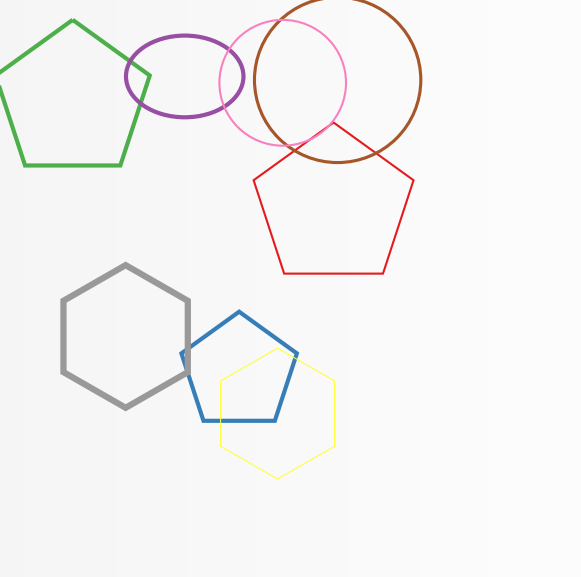[{"shape": "pentagon", "thickness": 1, "radius": 0.72, "center": [0.574, 0.642]}, {"shape": "pentagon", "thickness": 2, "radius": 0.52, "center": [0.411, 0.355]}, {"shape": "pentagon", "thickness": 2, "radius": 0.7, "center": [0.125, 0.825]}, {"shape": "oval", "thickness": 2, "radius": 0.51, "center": [0.318, 0.867]}, {"shape": "hexagon", "thickness": 0.5, "radius": 0.57, "center": [0.478, 0.283]}, {"shape": "circle", "thickness": 1.5, "radius": 0.72, "center": [0.581, 0.861]}, {"shape": "circle", "thickness": 1, "radius": 0.54, "center": [0.486, 0.856]}, {"shape": "hexagon", "thickness": 3, "radius": 0.62, "center": [0.216, 0.417]}]